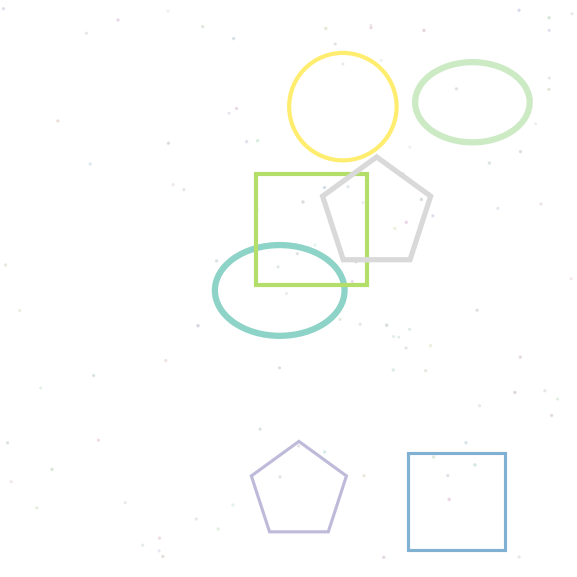[{"shape": "oval", "thickness": 3, "radius": 0.56, "center": [0.484, 0.496]}, {"shape": "pentagon", "thickness": 1.5, "radius": 0.43, "center": [0.518, 0.148]}, {"shape": "square", "thickness": 1.5, "radius": 0.42, "center": [0.79, 0.131]}, {"shape": "square", "thickness": 2, "radius": 0.48, "center": [0.539, 0.602]}, {"shape": "pentagon", "thickness": 2.5, "radius": 0.49, "center": [0.652, 0.629]}, {"shape": "oval", "thickness": 3, "radius": 0.5, "center": [0.818, 0.822]}, {"shape": "circle", "thickness": 2, "radius": 0.47, "center": [0.594, 0.814]}]